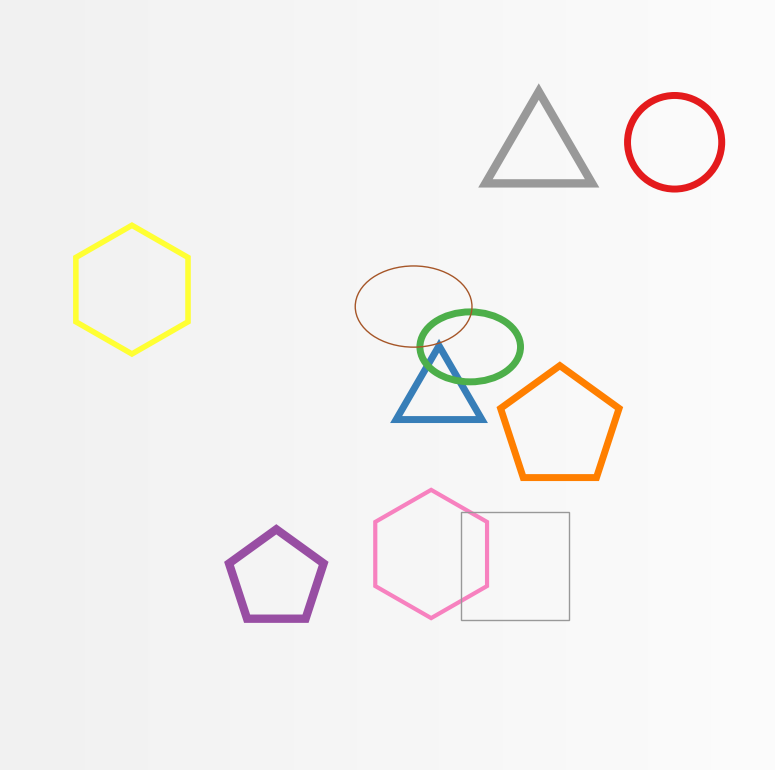[{"shape": "circle", "thickness": 2.5, "radius": 0.3, "center": [0.87, 0.815]}, {"shape": "triangle", "thickness": 2.5, "radius": 0.32, "center": [0.566, 0.487]}, {"shape": "oval", "thickness": 2.5, "radius": 0.32, "center": [0.607, 0.55]}, {"shape": "pentagon", "thickness": 3, "radius": 0.32, "center": [0.357, 0.248]}, {"shape": "pentagon", "thickness": 2.5, "radius": 0.4, "center": [0.722, 0.445]}, {"shape": "hexagon", "thickness": 2, "radius": 0.42, "center": [0.17, 0.624]}, {"shape": "oval", "thickness": 0.5, "radius": 0.38, "center": [0.534, 0.602]}, {"shape": "hexagon", "thickness": 1.5, "radius": 0.42, "center": [0.556, 0.281]}, {"shape": "triangle", "thickness": 3, "radius": 0.4, "center": [0.695, 0.802]}, {"shape": "square", "thickness": 0.5, "radius": 0.35, "center": [0.664, 0.265]}]